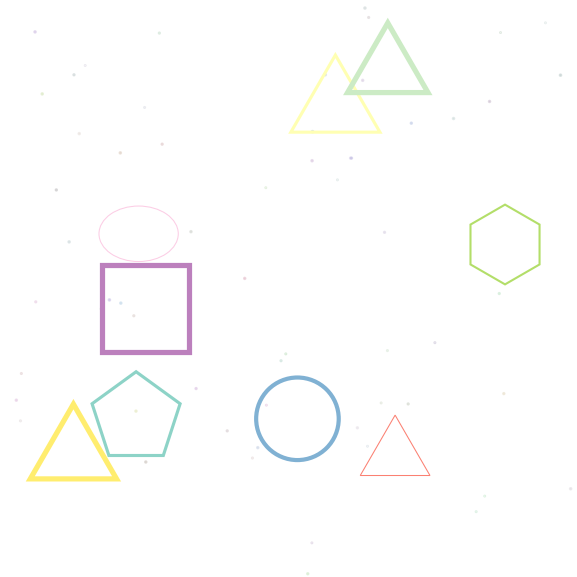[{"shape": "pentagon", "thickness": 1.5, "radius": 0.4, "center": [0.236, 0.275]}, {"shape": "triangle", "thickness": 1.5, "radius": 0.45, "center": [0.581, 0.815]}, {"shape": "triangle", "thickness": 0.5, "radius": 0.35, "center": [0.684, 0.211]}, {"shape": "circle", "thickness": 2, "radius": 0.36, "center": [0.515, 0.274]}, {"shape": "hexagon", "thickness": 1, "radius": 0.35, "center": [0.874, 0.576]}, {"shape": "oval", "thickness": 0.5, "radius": 0.34, "center": [0.24, 0.594]}, {"shape": "square", "thickness": 2.5, "radius": 0.38, "center": [0.253, 0.466]}, {"shape": "triangle", "thickness": 2.5, "radius": 0.4, "center": [0.671, 0.879]}, {"shape": "triangle", "thickness": 2.5, "radius": 0.43, "center": [0.127, 0.213]}]